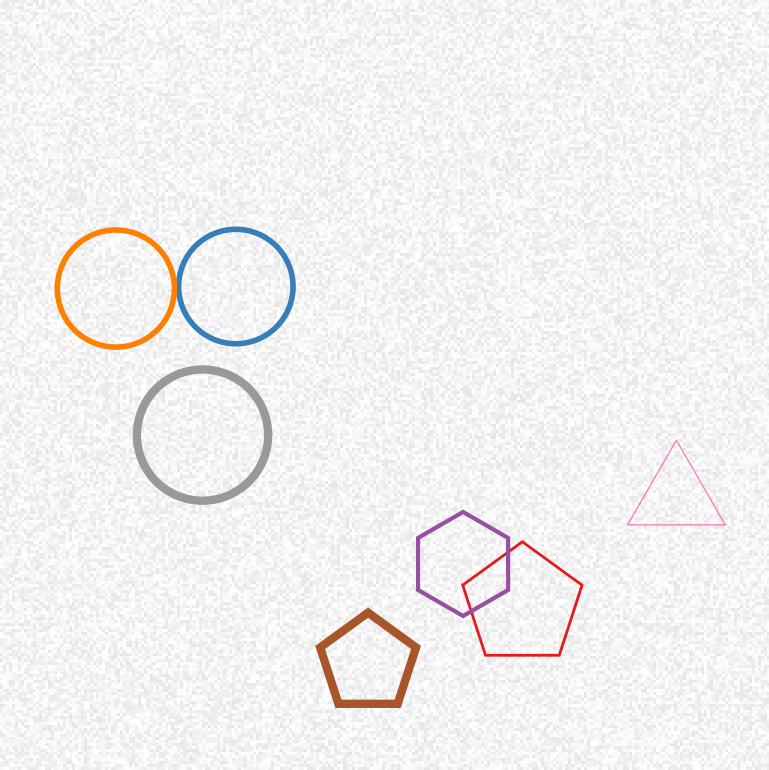[{"shape": "pentagon", "thickness": 1, "radius": 0.41, "center": [0.678, 0.215]}, {"shape": "circle", "thickness": 2, "radius": 0.37, "center": [0.306, 0.628]}, {"shape": "hexagon", "thickness": 1.5, "radius": 0.34, "center": [0.601, 0.268]}, {"shape": "circle", "thickness": 2, "radius": 0.38, "center": [0.15, 0.625]}, {"shape": "pentagon", "thickness": 3, "radius": 0.33, "center": [0.478, 0.139]}, {"shape": "triangle", "thickness": 0.5, "radius": 0.37, "center": [0.878, 0.355]}, {"shape": "circle", "thickness": 3, "radius": 0.43, "center": [0.263, 0.435]}]